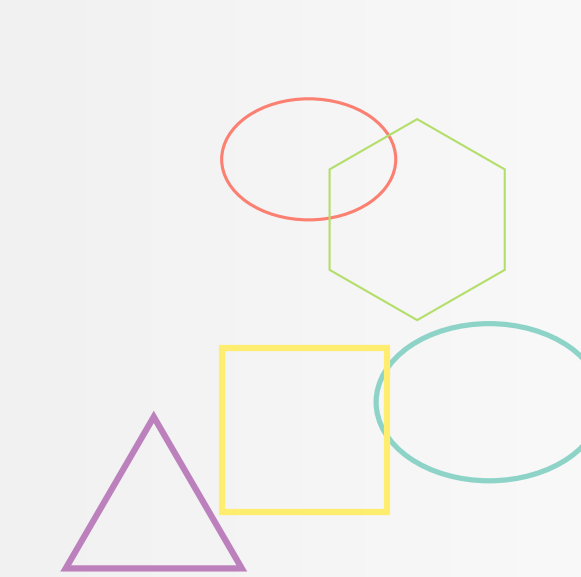[{"shape": "oval", "thickness": 2.5, "radius": 0.97, "center": [0.841, 0.303]}, {"shape": "oval", "thickness": 1.5, "radius": 0.75, "center": [0.531, 0.723]}, {"shape": "hexagon", "thickness": 1, "radius": 0.87, "center": [0.718, 0.619]}, {"shape": "triangle", "thickness": 3, "radius": 0.87, "center": [0.265, 0.102]}, {"shape": "square", "thickness": 3, "radius": 0.71, "center": [0.524, 0.254]}]